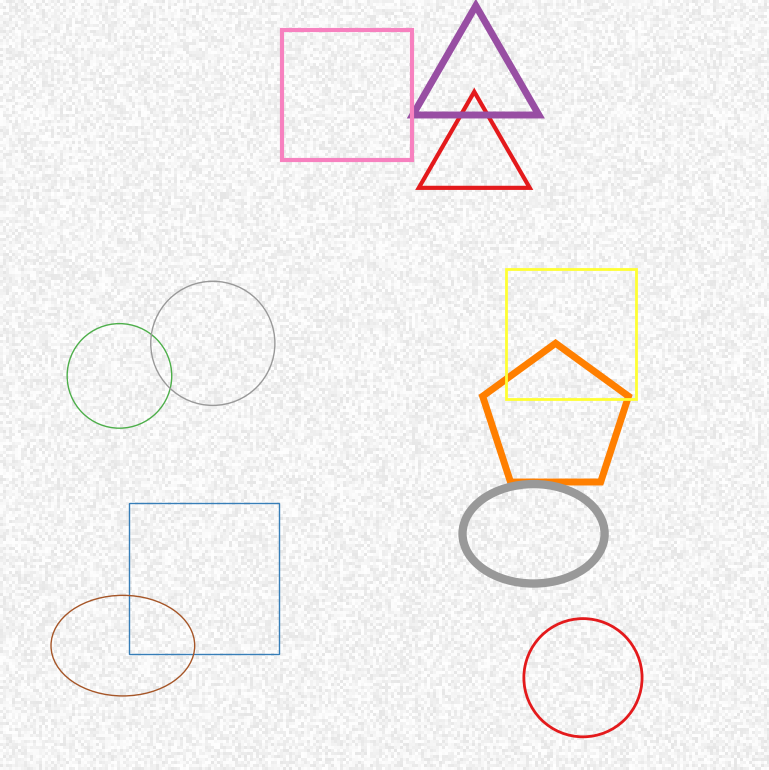[{"shape": "triangle", "thickness": 1.5, "radius": 0.42, "center": [0.616, 0.798]}, {"shape": "circle", "thickness": 1, "radius": 0.38, "center": [0.757, 0.12]}, {"shape": "square", "thickness": 0.5, "radius": 0.49, "center": [0.265, 0.249]}, {"shape": "circle", "thickness": 0.5, "radius": 0.34, "center": [0.155, 0.512]}, {"shape": "triangle", "thickness": 2.5, "radius": 0.47, "center": [0.618, 0.898]}, {"shape": "pentagon", "thickness": 2.5, "radius": 0.5, "center": [0.722, 0.455]}, {"shape": "square", "thickness": 1, "radius": 0.42, "center": [0.742, 0.567]}, {"shape": "oval", "thickness": 0.5, "radius": 0.47, "center": [0.16, 0.162]}, {"shape": "square", "thickness": 1.5, "radius": 0.42, "center": [0.451, 0.877]}, {"shape": "circle", "thickness": 0.5, "radius": 0.4, "center": [0.276, 0.554]}, {"shape": "oval", "thickness": 3, "radius": 0.46, "center": [0.693, 0.307]}]